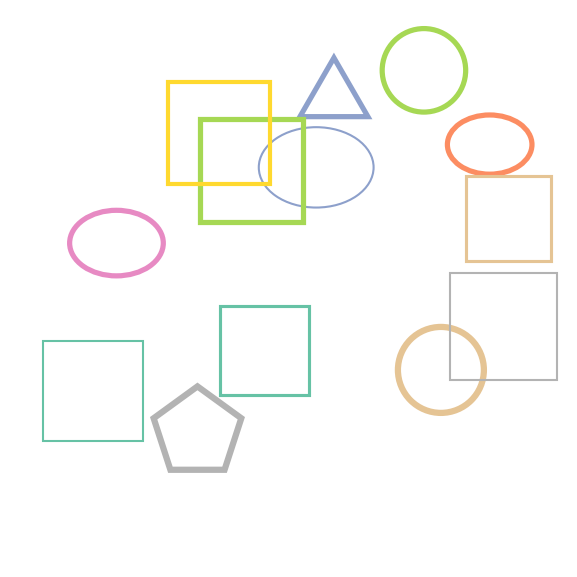[{"shape": "square", "thickness": 1.5, "radius": 0.39, "center": [0.458, 0.392]}, {"shape": "square", "thickness": 1, "radius": 0.43, "center": [0.161, 0.323]}, {"shape": "oval", "thickness": 2.5, "radius": 0.37, "center": [0.848, 0.749]}, {"shape": "oval", "thickness": 1, "radius": 0.5, "center": [0.548, 0.709]}, {"shape": "triangle", "thickness": 2.5, "radius": 0.34, "center": [0.578, 0.831]}, {"shape": "oval", "thickness": 2.5, "radius": 0.41, "center": [0.202, 0.578]}, {"shape": "square", "thickness": 2.5, "radius": 0.44, "center": [0.436, 0.704]}, {"shape": "circle", "thickness": 2.5, "radius": 0.36, "center": [0.734, 0.877]}, {"shape": "square", "thickness": 2, "radius": 0.44, "center": [0.379, 0.768]}, {"shape": "circle", "thickness": 3, "radius": 0.37, "center": [0.763, 0.359]}, {"shape": "square", "thickness": 1.5, "radius": 0.37, "center": [0.88, 0.62]}, {"shape": "pentagon", "thickness": 3, "radius": 0.4, "center": [0.342, 0.25]}, {"shape": "square", "thickness": 1, "radius": 0.46, "center": [0.872, 0.434]}]